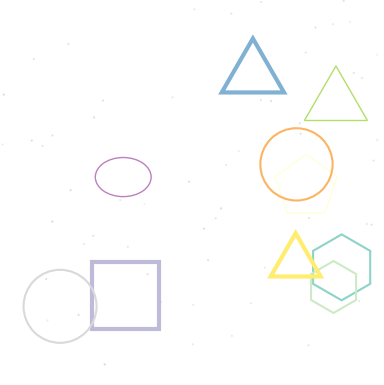[{"shape": "hexagon", "thickness": 1.5, "radius": 0.43, "center": [0.887, 0.306]}, {"shape": "pentagon", "thickness": 0.5, "radius": 0.42, "center": [0.795, 0.515]}, {"shape": "square", "thickness": 3, "radius": 0.43, "center": [0.325, 0.233]}, {"shape": "triangle", "thickness": 3, "radius": 0.47, "center": [0.657, 0.807]}, {"shape": "circle", "thickness": 1.5, "radius": 0.47, "center": [0.77, 0.573]}, {"shape": "triangle", "thickness": 1, "radius": 0.47, "center": [0.873, 0.734]}, {"shape": "circle", "thickness": 1.5, "radius": 0.47, "center": [0.156, 0.204]}, {"shape": "oval", "thickness": 1, "radius": 0.36, "center": [0.32, 0.54]}, {"shape": "hexagon", "thickness": 1.5, "radius": 0.34, "center": [0.866, 0.255]}, {"shape": "triangle", "thickness": 3, "radius": 0.37, "center": [0.768, 0.319]}]